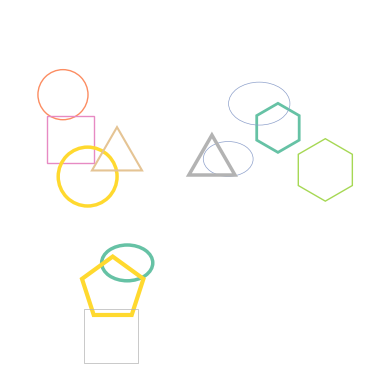[{"shape": "oval", "thickness": 2.5, "radius": 0.33, "center": [0.33, 0.317]}, {"shape": "hexagon", "thickness": 2, "radius": 0.32, "center": [0.722, 0.668]}, {"shape": "circle", "thickness": 1, "radius": 0.33, "center": [0.164, 0.754]}, {"shape": "oval", "thickness": 0.5, "radius": 0.32, "center": [0.593, 0.587]}, {"shape": "oval", "thickness": 0.5, "radius": 0.4, "center": [0.673, 0.731]}, {"shape": "square", "thickness": 1, "radius": 0.31, "center": [0.184, 0.639]}, {"shape": "hexagon", "thickness": 1, "radius": 0.41, "center": [0.845, 0.559]}, {"shape": "circle", "thickness": 2.5, "radius": 0.38, "center": [0.228, 0.541]}, {"shape": "pentagon", "thickness": 3, "radius": 0.42, "center": [0.293, 0.25]}, {"shape": "triangle", "thickness": 1.5, "radius": 0.38, "center": [0.304, 0.595]}, {"shape": "triangle", "thickness": 2.5, "radius": 0.35, "center": [0.55, 0.58]}, {"shape": "square", "thickness": 0.5, "radius": 0.35, "center": [0.288, 0.127]}]